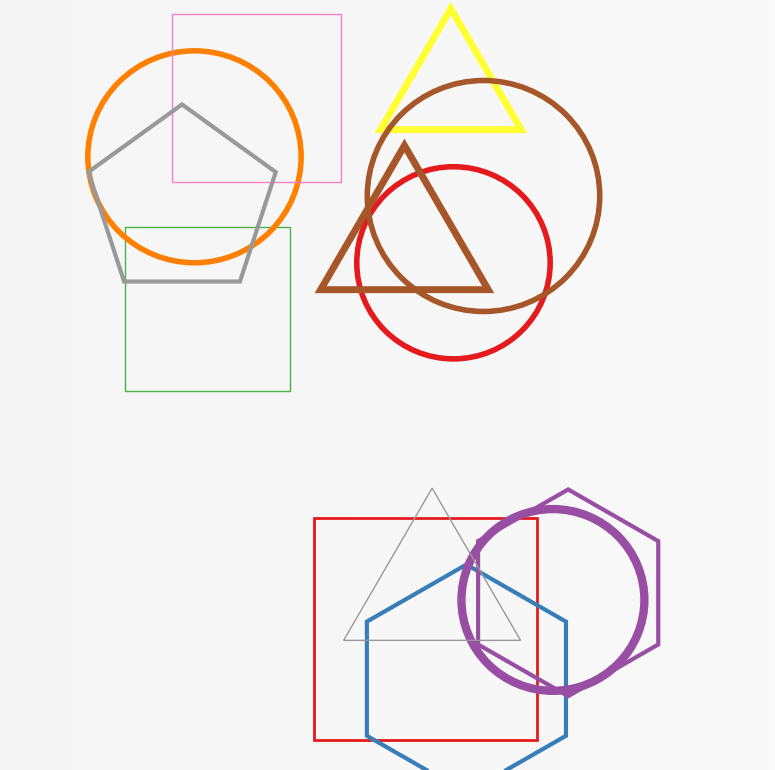[{"shape": "circle", "thickness": 2, "radius": 0.62, "center": [0.585, 0.659]}, {"shape": "square", "thickness": 1, "radius": 0.72, "center": [0.549, 0.183]}, {"shape": "hexagon", "thickness": 1.5, "radius": 0.74, "center": [0.602, 0.119]}, {"shape": "square", "thickness": 0.5, "radius": 0.53, "center": [0.268, 0.599]}, {"shape": "hexagon", "thickness": 1.5, "radius": 0.67, "center": [0.733, 0.23]}, {"shape": "circle", "thickness": 3, "radius": 0.59, "center": [0.713, 0.221]}, {"shape": "circle", "thickness": 2, "radius": 0.69, "center": [0.251, 0.796]}, {"shape": "triangle", "thickness": 2.5, "radius": 0.52, "center": [0.582, 0.884]}, {"shape": "circle", "thickness": 2, "radius": 0.75, "center": [0.624, 0.745]}, {"shape": "triangle", "thickness": 2.5, "radius": 0.62, "center": [0.522, 0.686]}, {"shape": "square", "thickness": 0.5, "radius": 0.55, "center": [0.331, 0.873]}, {"shape": "pentagon", "thickness": 1.5, "radius": 0.64, "center": [0.235, 0.737]}, {"shape": "triangle", "thickness": 0.5, "radius": 0.66, "center": [0.558, 0.234]}]